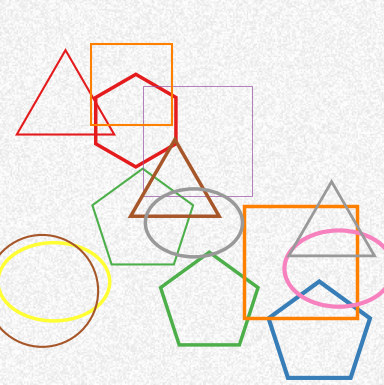[{"shape": "hexagon", "thickness": 2.5, "radius": 0.6, "center": [0.353, 0.687]}, {"shape": "triangle", "thickness": 1.5, "radius": 0.73, "center": [0.17, 0.724]}, {"shape": "pentagon", "thickness": 3, "radius": 0.69, "center": [0.829, 0.13]}, {"shape": "pentagon", "thickness": 2.5, "radius": 0.67, "center": [0.544, 0.212]}, {"shape": "pentagon", "thickness": 1.5, "radius": 0.69, "center": [0.371, 0.424]}, {"shape": "square", "thickness": 0.5, "radius": 0.71, "center": [0.512, 0.634]}, {"shape": "square", "thickness": 2.5, "radius": 0.73, "center": [0.78, 0.319]}, {"shape": "square", "thickness": 1.5, "radius": 0.53, "center": [0.341, 0.78]}, {"shape": "oval", "thickness": 2.5, "radius": 0.73, "center": [0.14, 0.268]}, {"shape": "circle", "thickness": 1.5, "radius": 0.73, "center": [0.11, 0.244]}, {"shape": "triangle", "thickness": 2.5, "radius": 0.66, "center": [0.454, 0.505]}, {"shape": "oval", "thickness": 3, "radius": 0.71, "center": [0.88, 0.302]}, {"shape": "oval", "thickness": 2.5, "radius": 0.63, "center": [0.504, 0.421]}, {"shape": "triangle", "thickness": 2, "radius": 0.64, "center": [0.861, 0.4]}]